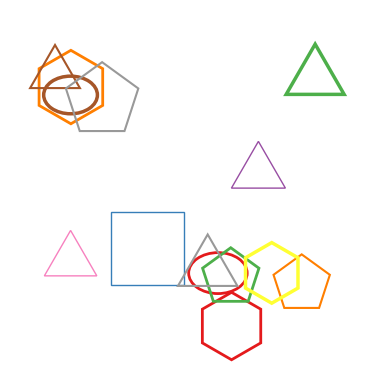[{"shape": "hexagon", "thickness": 2, "radius": 0.44, "center": [0.601, 0.153]}, {"shape": "oval", "thickness": 2, "radius": 0.38, "center": [0.566, 0.291]}, {"shape": "square", "thickness": 1, "radius": 0.48, "center": [0.383, 0.355]}, {"shape": "triangle", "thickness": 2.5, "radius": 0.43, "center": [0.819, 0.798]}, {"shape": "pentagon", "thickness": 2, "radius": 0.38, "center": [0.599, 0.28]}, {"shape": "triangle", "thickness": 1, "radius": 0.4, "center": [0.671, 0.552]}, {"shape": "pentagon", "thickness": 1.5, "radius": 0.38, "center": [0.784, 0.262]}, {"shape": "hexagon", "thickness": 2, "radius": 0.48, "center": [0.184, 0.774]}, {"shape": "hexagon", "thickness": 2.5, "radius": 0.39, "center": [0.706, 0.291]}, {"shape": "oval", "thickness": 2.5, "radius": 0.35, "center": [0.183, 0.753]}, {"shape": "triangle", "thickness": 1.5, "radius": 0.37, "center": [0.143, 0.809]}, {"shape": "triangle", "thickness": 1, "radius": 0.39, "center": [0.183, 0.323]}, {"shape": "triangle", "thickness": 1.5, "radius": 0.45, "center": [0.539, 0.302]}, {"shape": "pentagon", "thickness": 1.5, "radius": 0.49, "center": [0.265, 0.74]}]